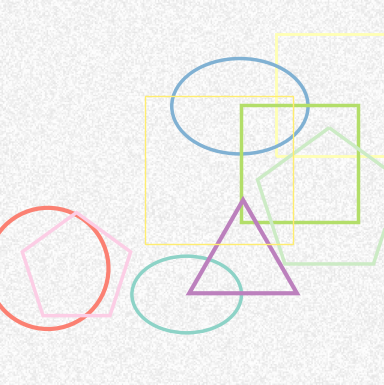[{"shape": "oval", "thickness": 2.5, "radius": 0.71, "center": [0.485, 0.235]}, {"shape": "square", "thickness": 2, "radius": 0.79, "center": [0.876, 0.753]}, {"shape": "circle", "thickness": 3, "radius": 0.79, "center": [0.124, 0.303]}, {"shape": "oval", "thickness": 2.5, "radius": 0.88, "center": [0.623, 0.724]}, {"shape": "square", "thickness": 2.5, "radius": 0.76, "center": [0.777, 0.576]}, {"shape": "pentagon", "thickness": 2.5, "radius": 0.74, "center": [0.199, 0.3]}, {"shape": "triangle", "thickness": 3, "radius": 0.81, "center": [0.631, 0.319]}, {"shape": "pentagon", "thickness": 2.5, "radius": 0.98, "center": [0.855, 0.473]}, {"shape": "square", "thickness": 1, "radius": 0.96, "center": [0.569, 0.557]}]